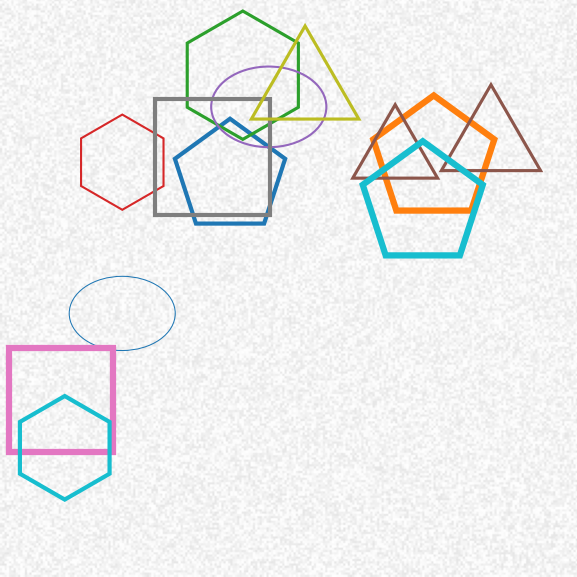[{"shape": "pentagon", "thickness": 2, "radius": 0.5, "center": [0.398, 0.693]}, {"shape": "oval", "thickness": 0.5, "radius": 0.46, "center": [0.212, 0.456]}, {"shape": "pentagon", "thickness": 3, "radius": 0.55, "center": [0.751, 0.724]}, {"shape": "hexagon", "thickness": 1.5, "radius": 0.56, "center": [0.42, 0.869]}, {"shape": "hexagon", "thickness": 1, "radius": 0.41, "center": [0.212, 0.718]}, {"shape": "oval", "thickness": 1, "radius": 0.5, "center": [0.465, 0.814]}, {"shape": "triangle", "thickness": 1.5, "radius": 0.42, "center": [0.684, 0.733]}, {"shape": "triangle", "thickness": 1.5, "radius": 0.5, "center": [0.85, 0.753]}, {"shape": "square", "thickness": 3, "radius": 0.45, "center": [0.106, 0.306]}, {"shape": "square", "thickness": 2, "radius": 0.5, "center": [0.368, 0.727]}, {"shape": "triangle", "thickness": 1.5, "radius": 0.54, "center": [0.528, 0.847]}, {"shape": "hexagon", "thickness": 2, "radius": 0.45, "center": [0.112, 0.224]}, {"shape": "pentagon", "thickness": 3, "radius": 0.55, "center": [0.732, 0.645]}]